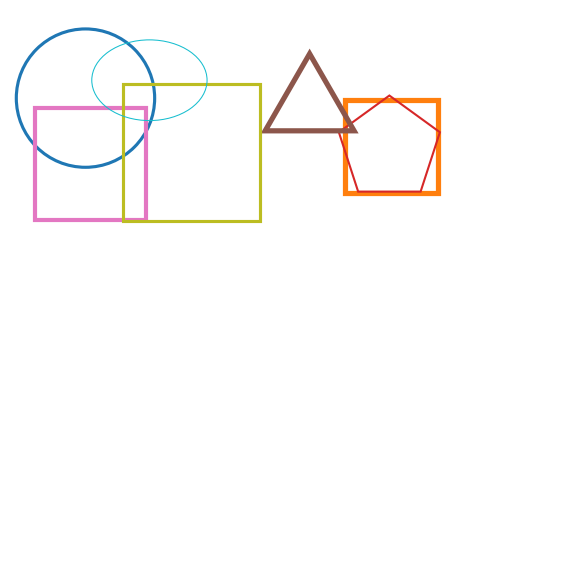[{"shape": "circle", "thickness": 1.5, "radius": 0.6, "center": [0.148, 0.829]}, {"shape": "square", "thickness": 2.5, "radius": 0.4, "center": [0.678, 0.746]}, {"shape": "pentagon", "thickness": 1, "radius": 0.46, "center": [0.674, 0.742]}, {"shape": "triangle", "thickness": 2.5, "radius": 0.44, "center": [0.536, 0.817]}, {"shape": "square", "thickness": 2, "radius": 0.48, "center": [0.157, 0.715]}, {"shape": "square", "thickness": 1.5, "radius": 0.59, "center": [0.332, 0.735]}, {"shape": "oval", "thickness": 0.5, "radius": 0.5, "center": [0.259, 0.86]}]